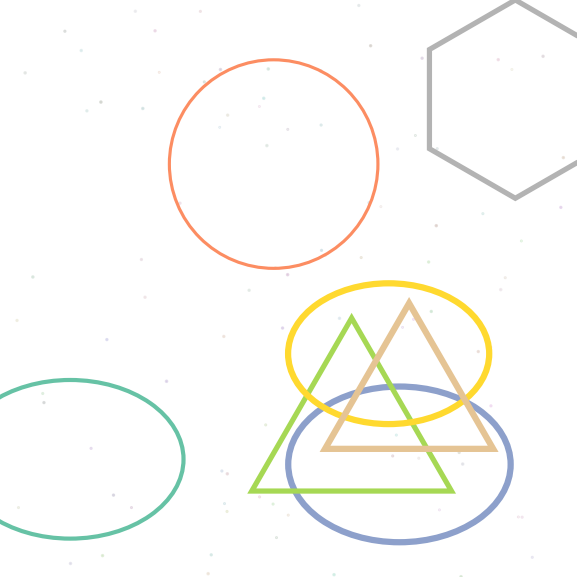[{"shape": "oval", "thickness": 2, "radius": 0.98, "center": [0.122, 0.204]}, {"shape": "circle", "thickness": 1.5, "radius": 0.9, "center": [0.474, 0.715]}, {"shape": "oval", "thickness": 3, "radius": 0.96, "center": [0.692, 0.195]}, {"shape": "triangle", "thickness": 2.5, "radius": 1.0, "center": [0.609, 0.249]}, {"shape": "oval", "thickness": 3, "radius": 0.87, "center": [0.673, 0.387]}, {"shape": "triangle", "thickness": 3, "radius": 0.84, "center": [0.708, 0.306]}, {"shape": "hexagon", "thickness": 2.5, "radius": 0.86, "center": [0.892, 0.828]}]